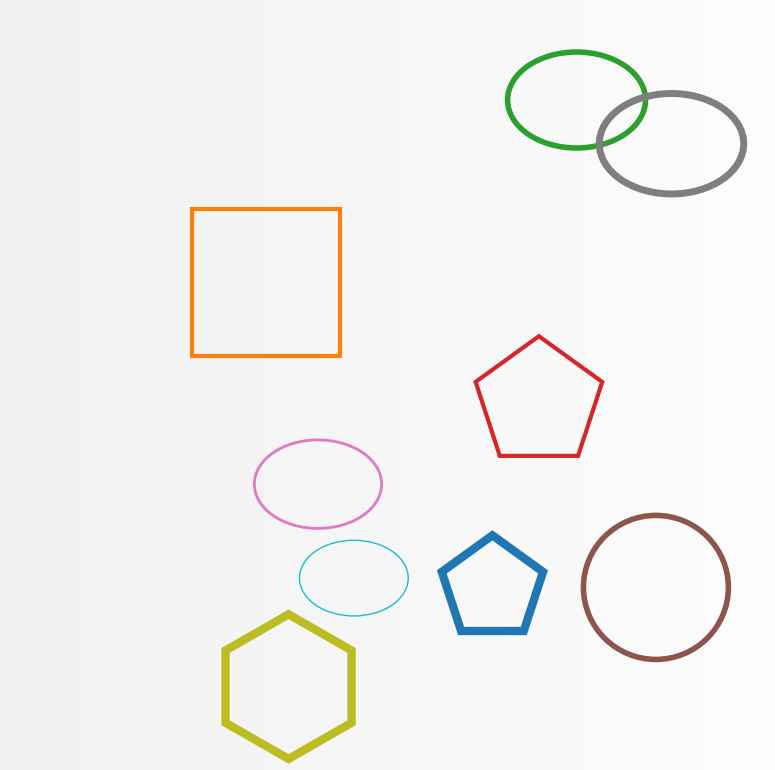[{"shape": "pentagon", "thickness": 3, "radius": 0.34, "center": [0.635, 0.236]}, {"shape": "square", "thickness": 1.5, "radius": 0.48, "center": [0.343, 0.633]}, {"shape": "oval", "thickness": 2, "radius": 0.45, "center": [0.744, 0.87]}, {"shape": "pentagon", "thickness": 1.5, "radius": 0.43, "center": [0.695, 0.477]}, {"shape": "circle", "thickness": 2, "radius": 0.47, "center": [0.846, 0.237]}, {"shape": "oval", "thickness": 1, "radius": 0.41, "center": [0.41, 0.371]}, {"shape": "oval", "thickness": 2.5, "radius": 0.47, "center": [0.866, 0.813]}, {"shape": "hexagon", "thickness": 3, "radius": 0.47, "center": [0.372, 0.108]}, {"shape": "oval", "thickness": 0.5, "radius": 0.35, "center": [0.457, 0.249]}]